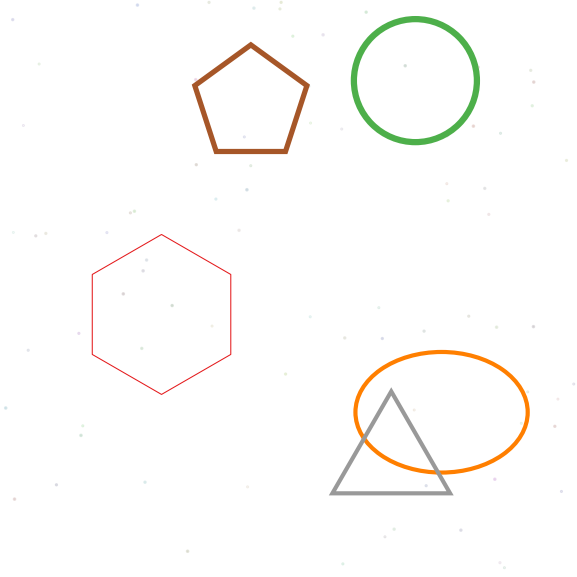[{"shape": "hexagon", "thickness": 0.5, "radius": 0.69, "center": [0.28, 0.455]}, {"shape": "circle", "thickness": 3, "radius": 0.53, "center": [0.719, 0.86]}, {"shape": "oval", "thickness": 2, "radius": 0.75, "center": [0.765, 0.285]}, {"shape": "pentagon", "thickness": 2.5, "radius": 0.51, "center": [0.434, 0.819]}, {"shape": "triangle", "thickness": 2, "radius": 0.59, "center": [0.677, 0.204]}]